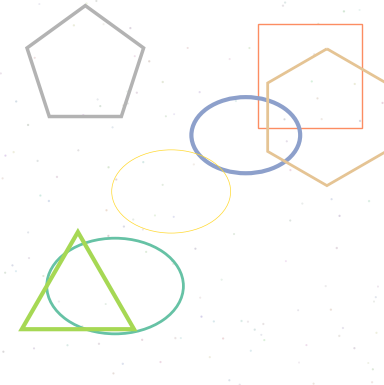[{"shape": "oval", "thickness": 2, "radius": 0.89, "center": [0.299, 0.257]}, {"shape": "square", "thickness": 1, "radius": 0.67, "center": [0.805, 0.803]}, {"shape": "oval", "thickness": 3, "radius": 0.71, "center": [0.638, 0.649]}, {"shape": "triangle", "thickness": 3, "radius": 0.84, "center": [0.202, 0.229]}, {"shape": "oval", "thickness": 0.5, "radius": 0.77, "center": [0.445, 0.503]}, {"shape": "hexagon", "thickness": 2, "radius": 0.89, "center": [0.849, 0.696]}, {"shape": "pentagon", "thickness": 2.5, "radius": 0.8, "center": [0.222, 0.826]}]